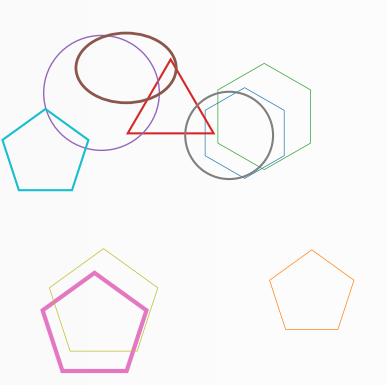[{"shape": "hexagon", "thickness": 0.5, "radius": 0.59, "center": [0.631, 0.654]}, {"shape": "pentagon", "thickness": 0.5, "radius": 0.57, "center": [0.805, 0.237]}, {"shape": "hexagon", "thickness": 0.5, "radius": 0.69, "center": [0.682, 0.697]}, {"shape": "triangle", "thickness": 1.5, "radius": 0.64, "center": [0.44, 0.718]}, {"shape": "circle", "thickness": 1, "radius": 0.75, "center": [0.262, 0.759]}, {"shape": "oval", "thickness": 2, "radius": 0.65, "center": [0.325, 0.824]}, {"shape": "pentagon", "thickness": 3, "radius": 0.7, "center": [0.244, 0.15]}, {"shape": "circle", "thickness": 1.5, "radius": 0.57, "center": [0.591, 0.648]}, {"shape": "pentagon", "thickness": 0.5, "radius": 0.74, "center": [0.267, 0.207]}, {"shape": "pentagon", "thickness": 1.5, "radius": 0.58, "center": [0.117, 0.6]}]